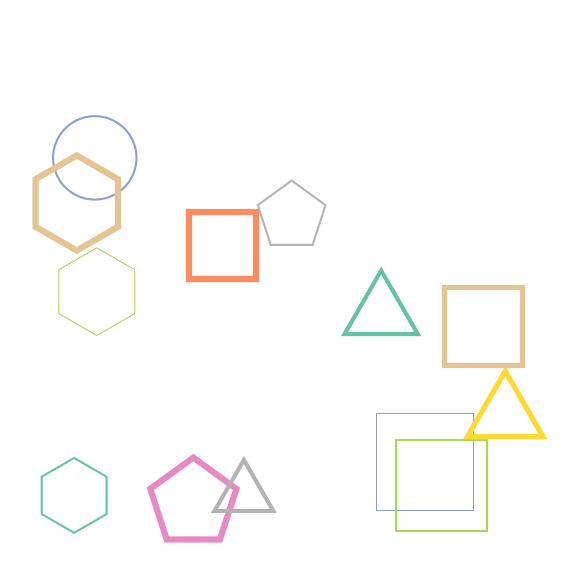[{"shape": "hexagon", "thickness": 1, "radius": 0.32, "center": [0.128, 0.141]}, {"shape": "triangle", "thickness": 2, "radius": 0.37, "center": [0.66, 0.457]}, {"shape": "square", "thickness": 3, "radius": 0.29, "center": [0.385, 0.574]}, {"shape": "square", "thickness": 0.5, "radius": 0.42, "center": [0.735, 0.2]}, {"shape": "circle", "thickness": 1, "radius": 0.36, "center": [0.164, 0.726]}, {"shape": "pentagon", "thickness": 3, "radius": 0.39, "center": [0.335, 0.128]}, {"shape": "hexagon", "thickness": 0.5, "radius": 0.38, "center": [0.168, 0.494]}, {"shape": "square", "thickness": 1, "radius": 0.4, "center": [0.765, 0.158]}, {"shape": "triangle", "thickness": 2.5, "radius": 0.38, "center": [0.875, 0.281]}, {"shape": "hexagon", "thickness": 3, "radius": 0.41, "center": [0.133, 0.648]}, {"shape": "square", "thickness": 2.5, "radius": 0.34, "center": [0.836, 0.434]}, {"shape": "triangle", "thickness": 2, "radius": 0.29, "center": [0.422, 0.144]}, {"shape": "pentagon", "thickness": 1, "radius": 0.31, "center": [0.505, 0.625]}]